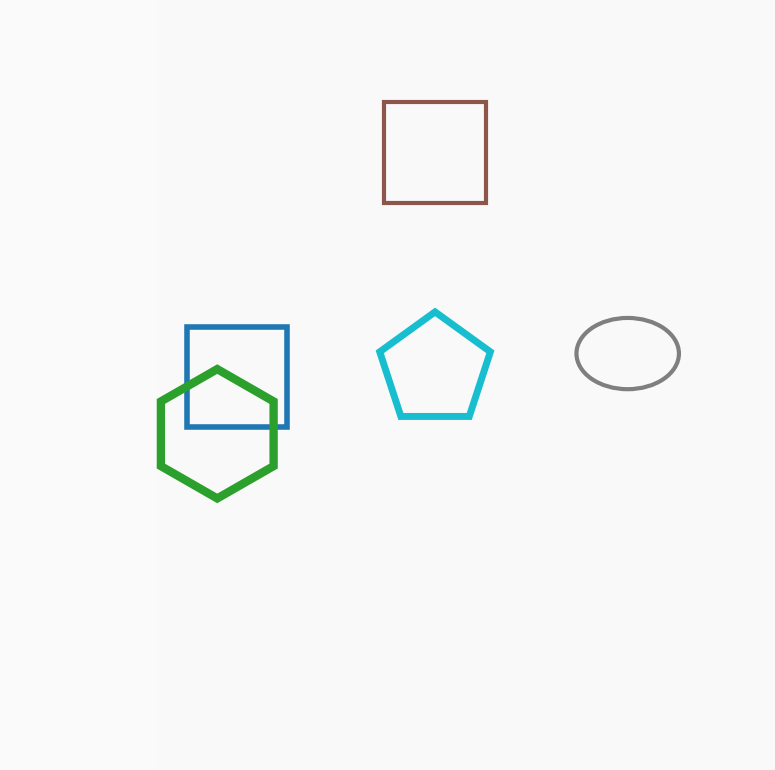[{"shape": "square", "thickness": 2, "radius": 0.32, "center": [0.306, 0.51]}, {"shape": "hexagon", "thickness": 3, "radius": 0.42, "center": [0.28, 0.437]}, {"shape": "square", "thickness": 1.5, "radius": 0.33, "center": [0.562, 0.802]}, {"shape": "oval", "thickness": 1.5, "radius": 0.33, "center": [0.81, 0.541]}, {"shape": "pentagon", "thickness": 2.5, "radius": 0.38, "center": [0.561, 0.52]}]